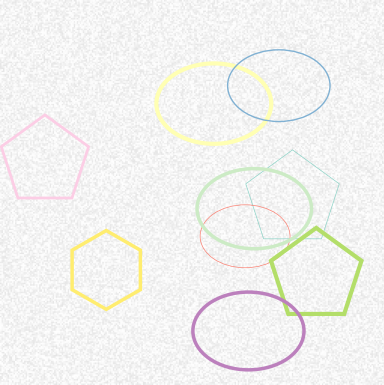[{"shape": "pentagon", "thickness": 0.5, "radius": 0.64, "center": [0.76, 0.483]}, {"shape": "oval", "thickness": 3, "radius": 0.75, "center": [0.555, 0.731]}, {"shape": "oval", "thickness": 0.5, "radius": 0.58, "center": [0.637, 0.386]}, {"shape": "oval", "thickness": 1, "radius": 0.67, "center": [0.724, 0.778]}, {"shape": "pentagon", "thickness": 3, "radius": 0.62, "center": [0.821, 0.284]}, {"shape": "pentagon", "thickness": 2, "radius": 0.6, "center": [0.117, 0.582]}, {"shape": "oval", "thickness": 2.5, "radius": 0.72, "center": [0.645, 0.14]}, {"shape": "oval", "thickness": 2.5, "radius": 0.74, "center": [0.66, 0.458]}, {"shape": "hexagon", "thickness": 2.5, "radius": 0.51, "center": [0.276, 0.299]}]